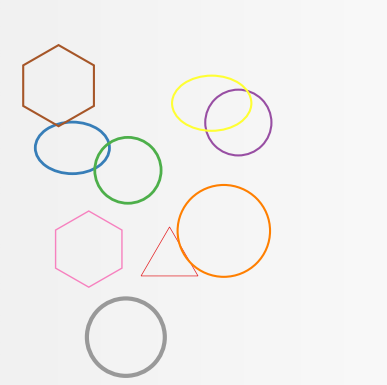[{"shape": "triangle", "thickness": 0.5, "radius": 0.42, "center": [0.438, 0.326]}, {"shape": "oval", "thickness": 2, "radius": 0.48, "center": [0.187, 0.616]}, {"shape": "circle", "thickness": 2, "radius": 0.43, "center": [0.33, 0.558]}, {"shape": "circle", "thickness": 1.5, "radius": 0.43, "center": [0.615, 0.682]}, {"shape": "circle", "thickness": 1.5, "radius": 0.6, "center": [0.578, 0.4]}, {"shape": "oval", "thickness": 1.5, "radius": 0.51, "center": [0.546, 0.732]}, {"shape": "hexagon", "thickness": 1.5, "radius": 0.53, "center": [0.151, 0.778]}, {"shape": "hexagon", "thickness": 1, "radius": 0.49, "center": [0.229, 0.353]}, {"shape": "circle", "thickness": 3, "radius": 0.5, "center": [0.325, 0.124]}]